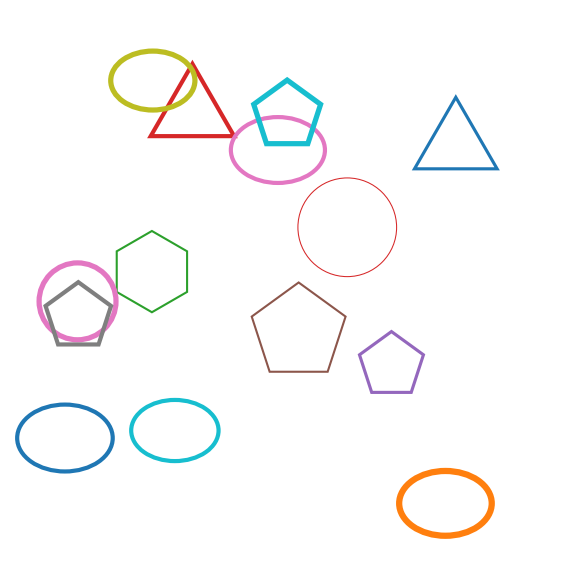[{"shape": "oval", "thickness": 2, "radius": 0.41, "center": [0.112, 0.241]}, {"shape": "triangle", "thickness": 1.5, "radius": 0.41, "center": [0.789, 0.748]}, {"shape": "oval", "thickness": 3, "radius": 0.4, "center": [0.771, 0.128]}, {"shape": "hexagon", "thickness": 1, "radius": 0.35, "center": [0.263, 0.529]}, {"shape": "circle", "thickness": 0.5, "radius": 0.43, "center": [0.601, 0.606]}, {"shape": "triangle", "thickness": 2, "radius": 0.42, "center": [0.333, 0.805]}, {"shape": "pentagon", "thickness": 1.5, "radius": 0.29, "center": [0.678, 0.367]}, {"shape": "pentagon", "thickness": 1, "radius": 0.43, "center": [0.517, 0.425]}, {"shape": "oval", "thickness": 2, "radius": 0.41, "center": [0.481, 0.739]}, {"shape": "circle", "thickness": 2.5, "radius": 0.33, "center": [0.134, 0.477]}, {"shape": "pentagon", "thickness": 2, "radius": 0.3, "center": [0.136, 0.451]}, {"shape": "oval", "thickness": 2.5, "radius": 0.36, "center": [0.265, 0.86]}, {"shape": "pentagon", "thickness": 2.5, "radius": 0.3, "center": [0.497, 0.8]}, {"shape": "oval", "thickness": 2, "radius": 0.38, "center": [0.303, 0.254]}]